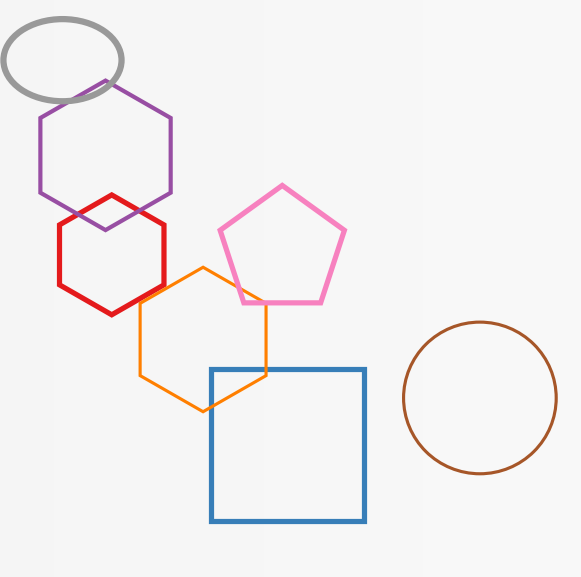[{"shape": "hexagon", "thickness": 2.5, "radius": 0.52, "center": [0.192, 0.558]}, {"shape": "square", "thickness": 2.5, "radius": 0.66, "center": [0.494, 0.228]}, {"shape": "hexagon", "thickness": 2, "radius": 0.65, "center": [0.182, 0.73]}, {"shape": "hexagon", "thickness": 1.5, "radius": 0.63, "center": [0.349, 0.411]}, {"shape": "circle", "thickness": 1.5, "radius": 0.66, "center": [0.826, 0.31]}, {"shape": "pentagon", "thickness": 2.5, "radius": 0.56, "center": [0.486, 0.566]}, {"shape": "oval", "thickness": 3, "radius": 0.51, "center": [0.108, 0.895]}]